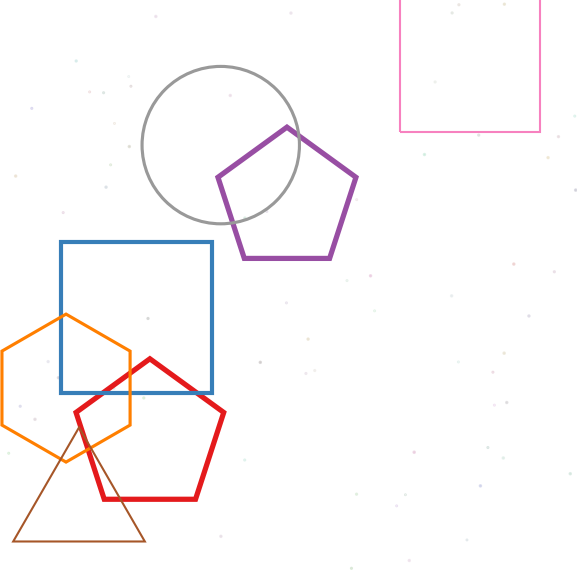[{"shape": "pentagon", "thickness": 2.5, "radius": 0.67, "center": [0.26, 0.243]}, {"shape": "square", "thickness": 2, "radius": 0.65, "center": [0.236, 0.449]}, {"shape": "pentagon", "thickness": 2.5, "radius": 0.63, "center": [0.497, 0.653]}, {"shape": "hexagon", "thickness": 1.5, "radius": 0.64, "center": [0.114, 0.327]}, {"shape": "triangle", "thickness": 1, "radius": 0.66, "center": [0.137, 0.127]}, {"shape": "square", "thickness": 1, "radius": 0.61, "center": [0.813, 0.891]}, {"shape": "circle", "thickness": 1.5, "radius": 0.68, "center": [0.382, 0.748]}]